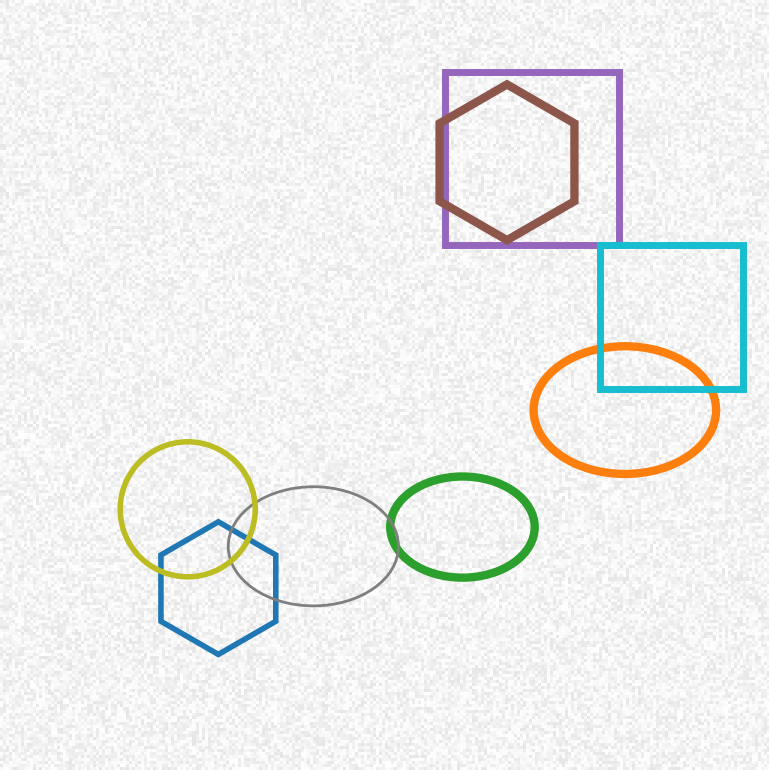[{"shape": "hexagon", "thickness": 2, "radius": 0.43, "center": [0.284, 0.236]}, {"shape": "oval", "thickness": 3, "radius": 0.59, "center": [0.811, 0.467]}, {"shape": "oval", "thickness": 3, "radius": 0.47, "center": [0.601, 0.315]}, {"shape": "square", "thickness": 2.5, "radius": 0.56, "center": [0.691, 0.794]}, {"shape": "hexagon", "thickness": 3, "radius": 0.51, "center": [0.658, 0.789]}, {"shape": "oval", "thickness": 1, "radius": 0.55, "center": [0.407, 0.291]}, {"shape": "circle", "thickness": 2, "radius": 0.44, "center": [0.244, 0.339]}, {"shape": "square", "thickness": 2.5, "radius": 0.47, "center": [0.872, 0.588]}]